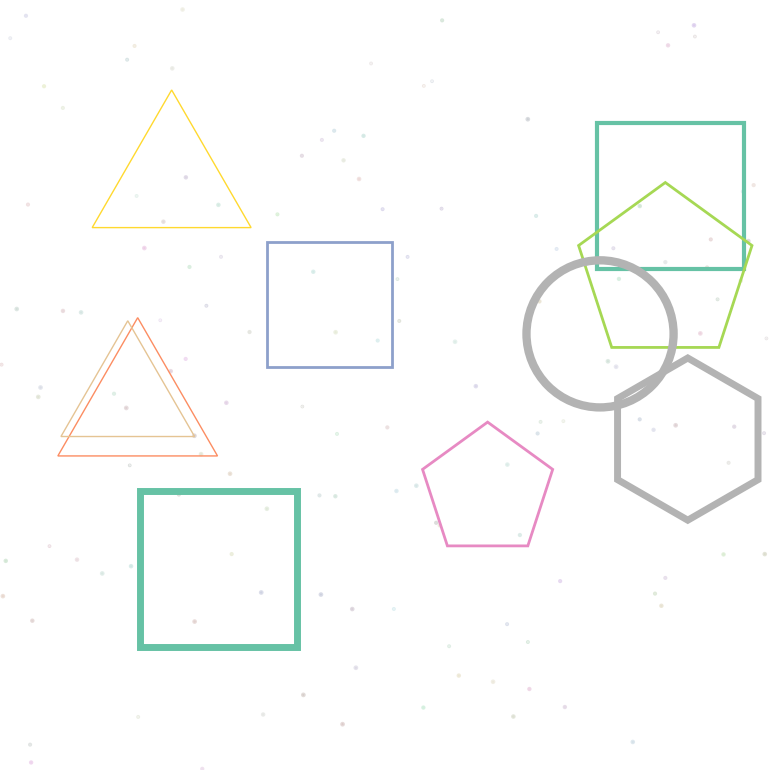[{"shape": "square", "thickness": 1.5, "radius": 0.48, "center": [0.871, 0.745]}, {"shape": "square", "thickness": 2.5, "radius": 0.51, "center": [0.284, 0.261]}, {"shape": "triangle", "thickness": 0.5, "radius": 0.6, "center": [0.179, 0.468]}, {"shape": "square", "thickness": 1, "radius": 0.4, "center": [0.428, 0.605]}, {"shape": "pentagon", "thickness": 1, "radius": 0.44, "center": [0.633, 0.363]}, {"shape": "pentagon", "thickness": 1, "radius": 0.59, "center": [0.864, 0.645]}, {"shape": "triangle", "thickness": 0.5, "radius": 0.6, "center": [0.223, 0.764]}, {"shape": "triangle", "thickness": 0.5, "radius": 0.5, "center": [0.166, 0.483]}, {"shape": "circle", "thickness": 3, "radius": 0.48, "center": [0.779, 0.566]}, {"shape": "hexagon", "thickness": 2.5, "radius": 0.53, "center": [0.893, 0.43]}]